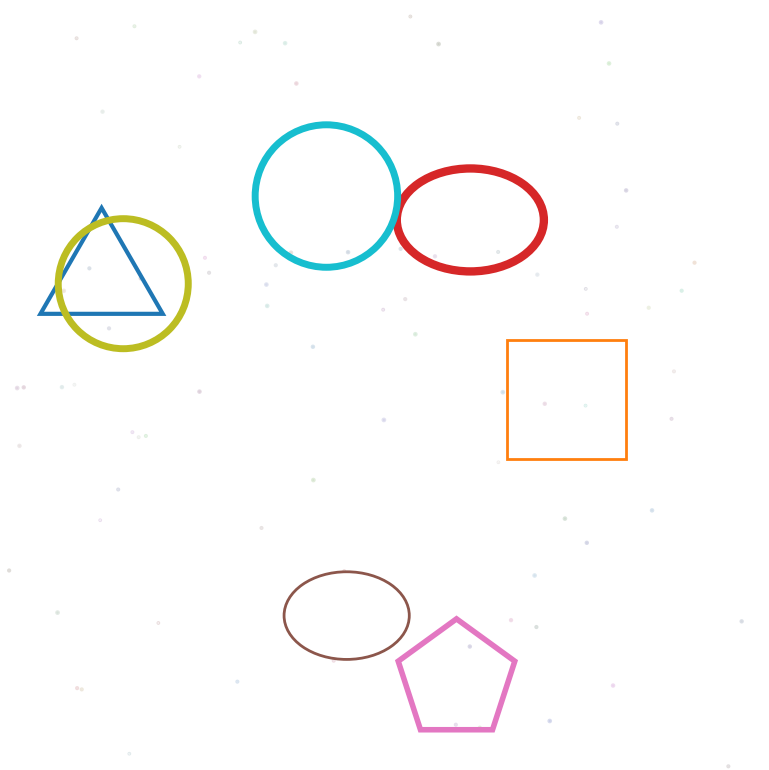[{"shape": "triangle", "thickness": 1.5, "radius": 0.46, "center": [0.132, 0.638]}, {"shape": "square", "thickness": 1, "radius": 0.39, "center": [0.736, 0.481]}, {"shape": "oval", "thickness": 3, "radius": 0.48, "center": [0.611, 0.714]}, {"shape": "oval", "thickness": 1, "radius": 0.41, "center": [0.45, 0.201]}, {"shape": "pentagon", "thickness": 2, "radius": 0.4, "center": [0.593, 0.117]}, {"shape": "circle", "thickness": 2.5, "radius": 0.42, "center": [0.16, 0.632]}, {"shape": "circle", "thickness": 2.5, "radius": 0.46, "center": [0.424, 0.745]}]